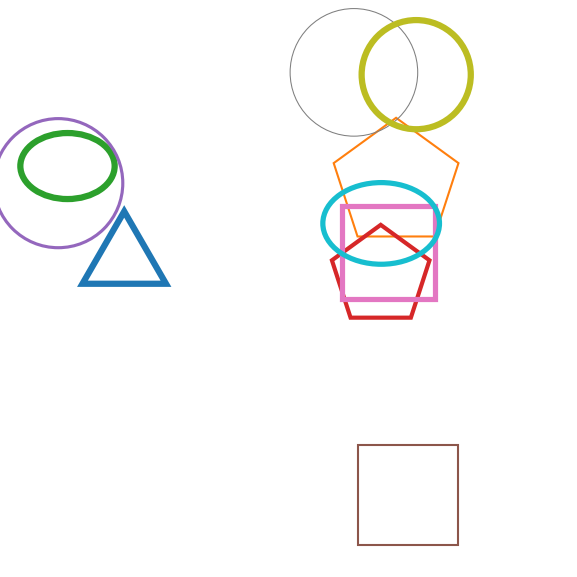[{"shape": "triangle", "thickness": 3, "radius": 0.42, "center": [0.215, 0.55]}, {"shape": "pentagon", "thickness": 1, "radius": 0.57, "center": [0.686, 0.682]}, {"shape": "oval", "thickness": 3, "radius": 0.41, "center": [0.117, 0.712]}, {"shape": "pentagon", "thickness": 2, "radius": 0.44, "center": [0.659, 0.521]}, {"shape": "circle", "thickness": 1.5, "radius": 0.56, "center": [0.101, 0.682]}, {"shape": "square", "thickness": 1, "radius": 0.43, "center": [0.707, 0.143]}, {"shape": "square", "thickness": 2.5, "radius": 0.4, "center": [0.672, 0.562]}, {"shape": "circle", "thickness": 0.5, "radius": 0.55, "center": [0.613, 0.874]}, {"shape": "circle", "thickness": 3, "radius": 0.47, "center": [0.721, 0.87]}, {"shape": "oval", "thickness": 2.5, "radius": 0.5, "center": [0.66, 0.612]}]